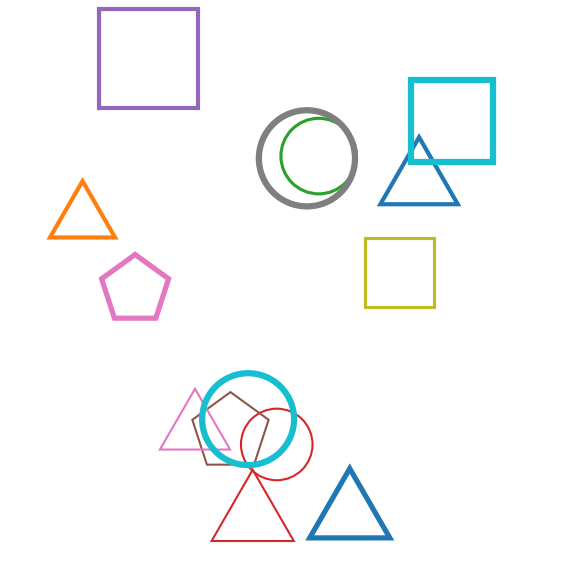[{"shape": "triangle", "thickness": 2.5, "radius": 0.4, "center": [0.606, 0.108]}, {"shape": "triangle", "thickness": 2, "radius": 0.39, "center": [0.726, 0.684]}, {"shape": "triangle", "thickness": 2, "radius": 0.33, "center": [0.143, 0.62]}, {"shape": "circle", "thickness": 1.5, "radius": 0.33, "center": [0.552, 0.729]}, {"shape": "circle", "thickness": 1, "radius": 0.31, "center": [0.479, 0.23]}, {"shape": "triangle", "thickness": 1, "radius": 0.41, "center": [0.438, 0.103]}, {"shape": "square", "thickness": 2, "radius": 0.43, "center": [0.257, 0.897]}, {"shape": "pentagon", "thickness": 1, "radius": 0.35, "center": [0.399, 0.251]}, {"shape": "pentagon", "thickness": 2.5, "radius": 0.3, "center": [0.234, 0.498]}, {"shape": "triangle", "thickness": 1, "radius": 0.35, "center": [0.338, 0.256]}, {"shape": "circle", "thickness": 3, "radius": 0.42, "center": [0.531, 0.725]}, {"shape": "square", "thickness": 1.5, "radius": 0.3, "center": [0.691, 0.527]}, {"shape": "square", "thickness": 3, "radius": 0.35, "center": [0.783, 0.789]}, {"shape": "circle", "thickness": 3, "radius": 0.4, "center": [0.43, 0.273]}]